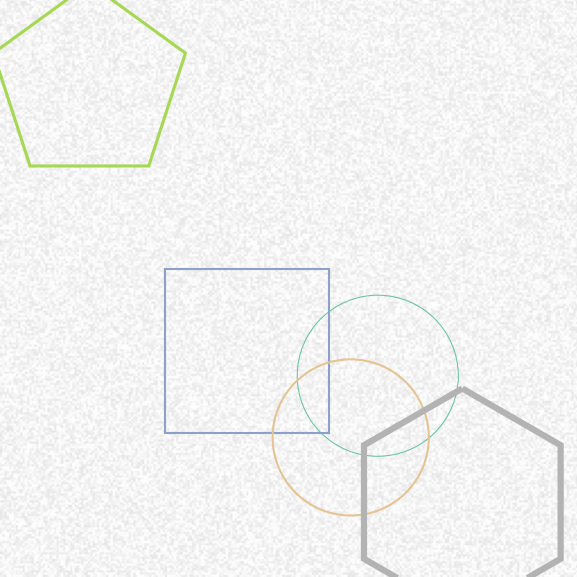[{"shape": "circle", "thickness": 0.5, "radius": 0.7, "center": [0.654, 0.349]}, {"shape": "square", "thickness": 1, "radius": 0.71, "center": [0.428, 0.391]}, {"shape": "pentagon", "thickness": 1.5, "radius": 0.87, "center": [0.155, 0.853]}, {"shape": "circle", "thickness": 1, "radius": 0.68, "center": [0.607, 0.242]}, {"shape": "hexagon", "thickness": 3, "radius": 0.98, "center": [0.801, 0.13]}]